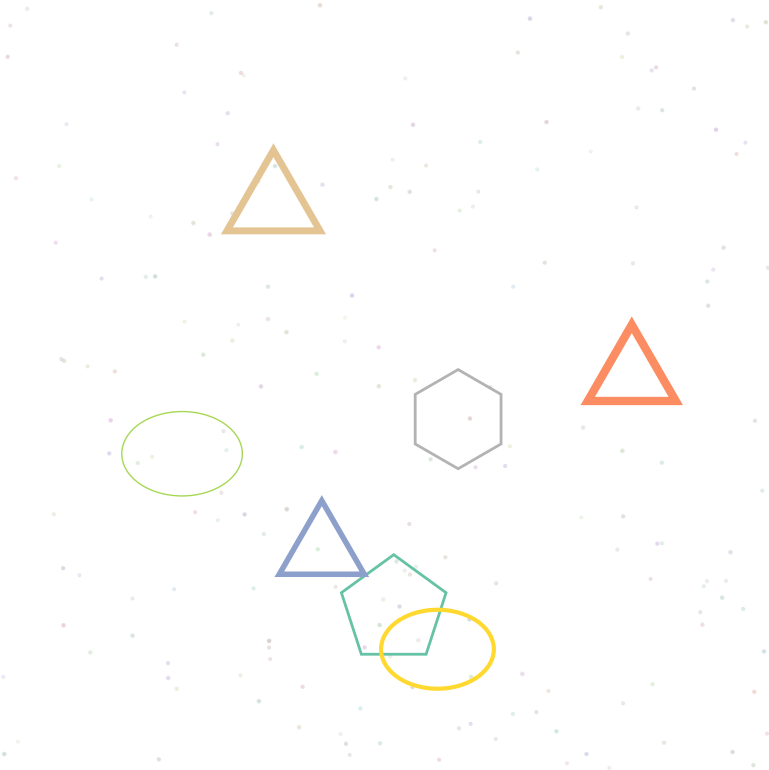[{"shape": "pentagon", "thickness": 1, "radius": 0.36, "center": [0.511, 0.208]}, {"shape": "triangle", "thickness": 3, "radius": 0.33, "center": [0.82, 0.512]}, {"shape": "triangle", "thickness": 2, "radius": 0.32, "center": [0.418, 0.286]}, {"shape": "oval", "thickness": 0.5, "radius": 0.39, "center": [0.236, 0.411]}, {"shape": "oval", "thickness": 1.5, "radius": 0.37, "center": [0.568, 0.157]}, {"shape": "triangle", "thickness": 2.5, "radius": 0.35, "center": [0.355, 0.735]}, {"shape": "hexagon", "thickness": 1, "radius": 0.32, "center": [0.595, 0.456]}]